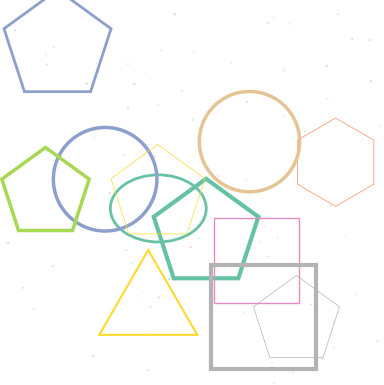[{"shape": "oval", "thickness": 2, "radius": 0.62, "center": [0.411, 0.459]}, {"shape": "pentagon", "thickness": 3, "radius": 0.71, "center": [0.535, 0.393]}, {"shape": "hexagon", "thickness": 0.5, "radius": 0.57, "center": [0.872, 0.579]}, {"shape": "pentagon", "thickness": 2, "radius": 0.73, "center": [0.149, 0.88]}, {"shape": "circle", "thickness": 2.5, "radius": 0.67, "center": [0.273, 0.534]}, {"shape": "square", "thickness": 1, "radius": 0.55, "center": [0.666, 0.324]}, {"shape": "pentagon", "thickness": 2.5, "radius": 0.6, "center": [0.118, 0.498]}, {"shape": "triangle", "thickness": 1.5, "radius": 0.73, "center": [0.385, 0.204]}, {"shape": "pentagon", "thickness": 0.5, "radius": 0.64, "center": [0.41, 0.496]}, {"shape": "circle", "thickness": 2.5, "radius": 0.65, "center": [0.648, 0.632]}, {"shape": "square", "thickness": 3, "radius": 0.68, "center": [0.685, 0.177]}, {"shape": "pentagon", "thickness": 0.5, "radius": 0.59, "center": [0.77, 0.167]}]